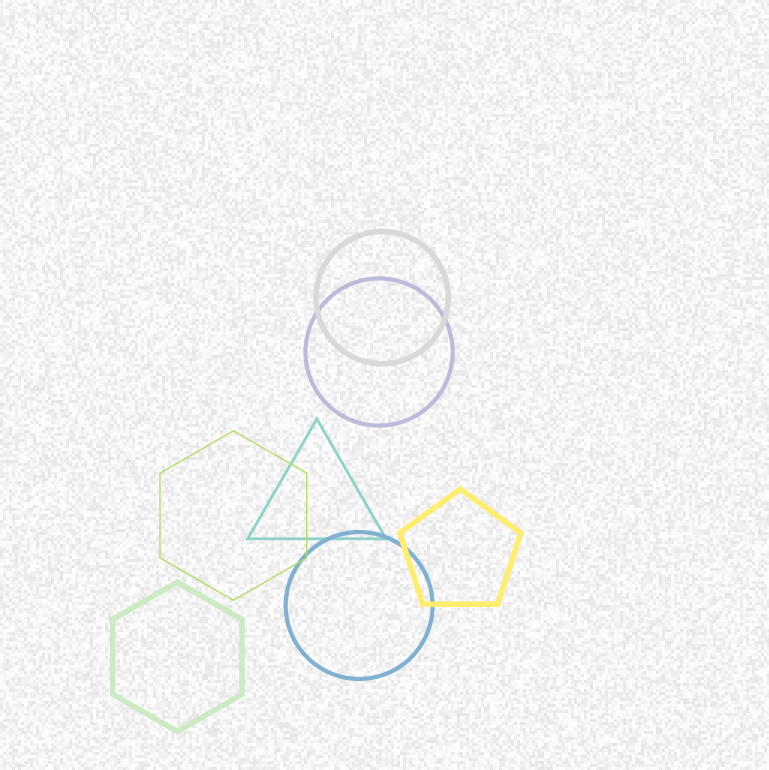[{"shape": "triangle", "thickness": 1, "radius": 0.52, "center": [0.411, 0.352]}, {"shape": "circle", "thickness": 1.5, "radius": 0.48, "center": [0.492, 0.543]}, {"shape": "circle", "thickness": 1.5, "radius": 0.48, "center": [0.466, 0.214]}, {"shape": "hexagon", "thickness": 0.5, "radius": 0.55, "center": [0.303, 0.331]}, {"shape": "circle", "thickness": 2, "radius": 0.43, "center": [0.496, 0.613]}, {"shape": "hexagon", "thickness": 2, "radius": 0.49, "center": [0.23, 0.147]}, {"shape": "pentagon", "thickness": 2, "radius": 0.41, "center": [0.598, 0.282]}]